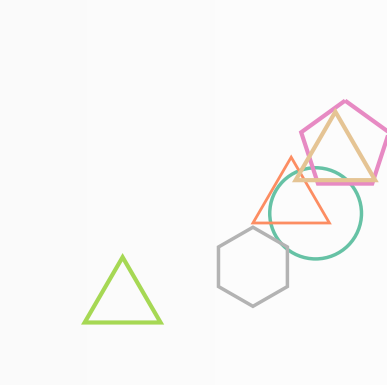[{"shape": "circle", "thickness": 2.5, "radius": 0.59, "center": [0.814, 0.446]}, {"shape": "triangle", "thickness": 2, "radius": 0.57, "center": [0.751, 0.478]}, {"shape": "pentagon", "thickness": 3, "radius": 0.6, "center": [0.891, 0.62]}, {"shape": "triangle", "thickness": 3, "radius": 0.57, "center": [0.316, 0.219]}, {"shape": "triangle", "thickness": 3, "radius": 0.59, "center": [0.865, 0.591]}, {"shape": "hexagon", "thickness": 2.5, "radius": 0.51, "center": [0.653, 0.307]}]